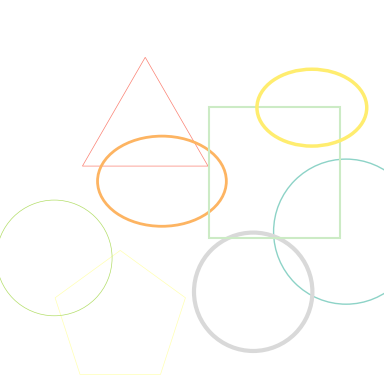[{"shape": "circle", "thickness": 1, "radius": 0.94, "center": [0.899, 0.398]}, {"shape": "pentagon", "thickness": 0.5, "radius": 0.89, "center": [0.312, 0.172]}, {"shape": "triangle", "thickness": 0.5, "radius": 0.94, "center": [0.377, 0.663]}, {"shape": "oval", "thickness": 2, "radius": 0.84, "center": [0.421, 0.529]}, {"shape": "circle", "thickness": 0.5, "radius": 0.75, "center": [0.141, 0.33]}, {"shape": "circle", "thickness": 3, "radius": 0.77, "center": [0.658, 0.242]}, {"shape": "square", "thickness": 1.5, "radius": 0.85, "center": [0.713, 0.551]}, {"shape": "oval", "thickness": 2.5, "radius": 0.71, "center": [0.81, 0.72]}]